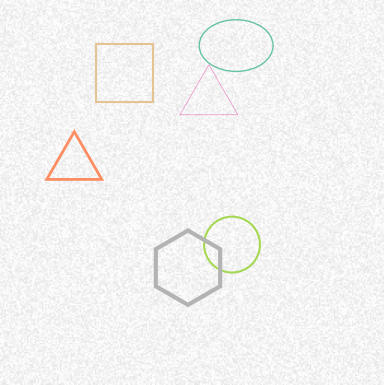[{"shape": "oval", "thickness": 1, "radius": 0.48, "center": [0.613, 0.882]}, {"shape": "triangle", "thickness": 2, "radius": 0.41, "center": [0.193, 0.575]}, {"shape": "triangle", "thickness": 0.5, "radius": 0.43, "center": [0.543, 0.745]}, {"shape": "circle", "thickness": 1.5, "radius": 0.36, "center": [0.603, 0.365]}, {"shape": "square", "thickness": 1.5, "radius": 0.37, "center": [0.324, 0.811]}, {"shape": "hexagon", "thickness": 3, "radius": 0.48, "center": [0.488, 0.305]}]